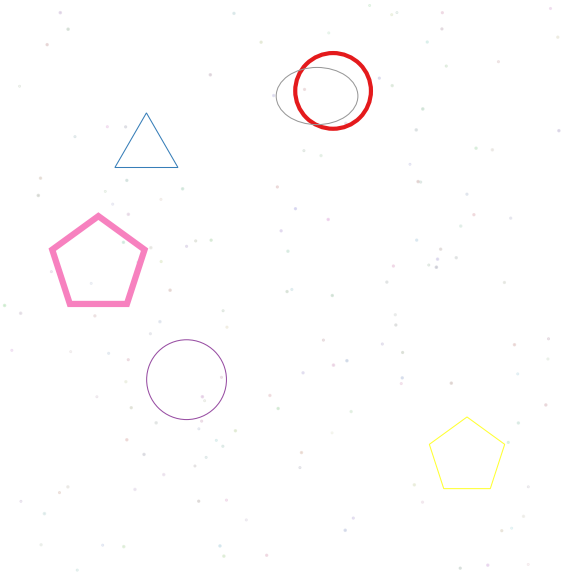[{"shape": "circle", "thickness": 2, "radius": 0.33, "center": [0.577, 0.842]}, {"shape": "triangle", "thickness": 0.5, "radius": 0.32, "center": [0.254, 0.741]}, {"shape": "circle", "thickness": 0.5, "radius": 0.35, "center": [0.323, 0.342]}, {"shape": "pentagon", "thickness": 0.5, "radius": 0.34, "center": [0.809, 0.209]}, {"shape": "pentagon", "thickness": 3, "radius": 0.42, "center": [0.17, 0.541]}, {"shape": "oval", "thickness": 0.5, "radius": 0.35, "center": [0.549, 0.833]}]